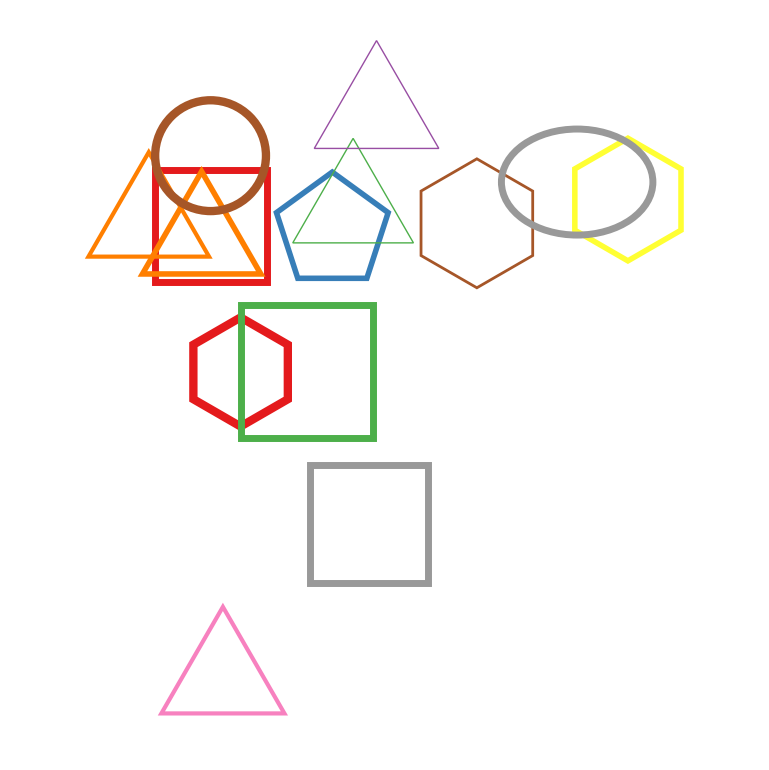[{"shape": "square", "thickness": 2.5, "radius": 0.36, "center": [0.274, 0.706]}, {"shape": "hexagon", "thickness": 3, "radius": 0.35, "center": [0.312, 0.517]}, {"shape": "pentagon", "thickness": 2, "radius": 0.38, "center": [0.432, 0.7]}, {"shape": "triangle", "thickness": 0.5, "radius": 0.45, "center": [0.459, 0.73]}, {"shape": "square", "thickness": 2.5, "radius": 0.43, "center": [0.398, 0.518]}, {"shape": "triangle", "thickness": 0.5, "radius": 0.47, "center": [0.489, 0.854]}, {"shape": "triangle", "thickness": 2, "radius": 0.44, "center": [0.262, 0.689]}, {"shape": "triangle", "thickness": 1.5, "radius": 0.45, "center": [0.193, 0.712]}, {"shape": "hexagon", "thickness": 2, "radius": 0.4, "center": [0.815, 0.741]}, {"shape": "hexagon", "thickness": 1, "radius": 0.42, "center": [0.619, 0.71]}, {"shape": "circle", "thickness": 3, "radius": 0.36, "center": [0.273, 0.798]}, {"shape": "triangle", "thickness": 1.5, "radius": 0.46, "center": [0.289, 0.12]}, {"shape": "oval", "thickness": 2.5, "radius": 0.49, "center": [0.75, 0.764]}, {"shape": "square", "thickness": 2.5, "radius": 0.38, "center": [0.479, 0.319]}]